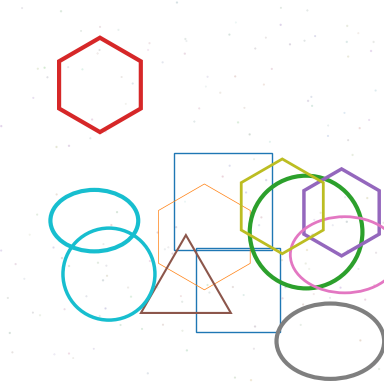[{"shape": "square", "thickness": 1, "radius": 0.54, "center": [0.618, 0.247]}, {"shape": "square", "thickness": 1, "radius": 0.63, "center": [0.579, 0.476]}, {"shape": "hexagon", "thickness": 0.5, "radius": 0.69, "center": [0.531, 0.385]}, {"shape": "circle", "thickness": 3, "radius": 0.73, "center": [0.795, 0.397]}, {"shape": "hexagon", "thickness": 3, "radius": 0.61, "center": [0.26, 0.779]}, {"shape": "hexagon", "thickness": 2.5, "radius": 0.56, "center": [0.887, 0.448]}, {"shape": "triangle", "thickness": 1.5, "radius": 0.67, "center": [0.483, 0.255]}, {"shape": "oval", "thickness": 2, "radius": 0.71, "center": [0.895, 0.338]}, {"shape": "oval", "thickness": 3, "radius": 0.7, "center": [0.858, 0.114]}, {"shape": "hexagon", "thickness": 2, "radius": 0.62, "center": [0.733, 0.464]}, {"shape": "circle", "thickness": 2.5, "radius": 0.6, "center": [0.283, 0.288]}, {"shape": "oval", "thickness": 3, "radius": 0.57, "center": [0.245, 0.427]}]